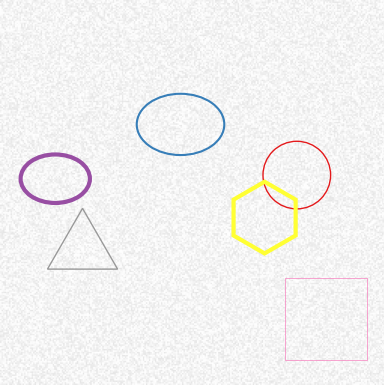[{"shape": "circle", "thickness": 1, "radius": 0.44, "center": [0.771, 0.545]}, {"shape": "oval", "thickness": 1.5, "radius": 0.57, "center": [0.469, 0.677]}, {"shape": "oval", "thickness": 3, "radius": 0.45, "center": [0.143, 0.536]}, {"shape": "hexagon", "thickness": 3, "radius": 0.47, "center": [0.687, 0.435]}, {"shape": "square", "thickness": 0.5, "radius": 0.54, "center": [0.847, 0.171]}, {"shape": "triangle", "thickness": 1, "radius": 0.53, "center": [0.214, 0.354]}]